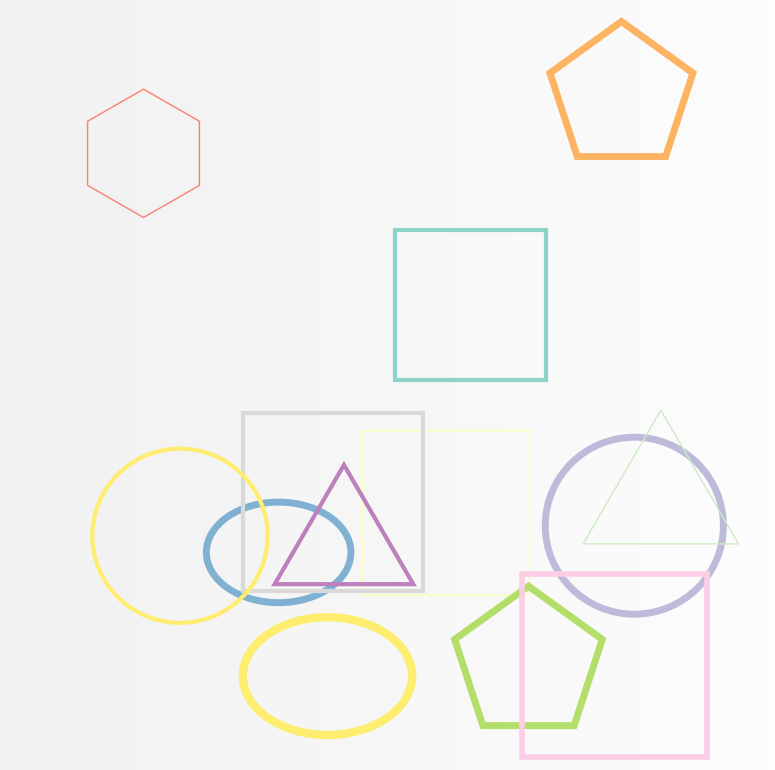[{"shape": "square", "thickness": 1.5, "radius": 0.49, "center": [0.607, 0.604]}, {"shape": "square", "thickness": 0.5, "radius": 0.54, "center": [0.575, 0.334]}, {"shape": "circle", "thickness": 2.5, "radius": 0.57, "center": [0.818, 0.317]}, {"shape": "hexagon", "thickness": 0.5, "radius": 0.42, "center": [0.185, 0.801]}, {"shape": "oval", "thickness": 2.5, "radius": 0.47, "center": [0.36, 0.283]}, {"shape": "pentagon", "thickness": 2.5, "radius": 0.48, "center": [0.802, 0.875]}, {"shape": "pentagon", "thickness": 2.5, "radius": 0.5, "center": [0.682, 0.139]}, {"shape": "square", "thickness": 2, "radius": 0.6, "center": [0.793, 0.136]}, {"shape": "square", "thickness": 1.5, "radius": 0.58, "center": [0.43, 0.348]}, {"shape": "triangle", "thickness": 1.5, "radius": 0.52, "center": [0.444, 0.293]}, {"shape": "triangle", "thickness": 0.5, "radius": 0.58, "center": [0.853, 0.352]}, {"shape": "oval", "thickness": 3, "radius": 0.55, "center": [0.423, 0.122]}, {"shape": "circle", "thickness": 1.5, "radius": 0.57, "center": [0.232, 0.304]}]